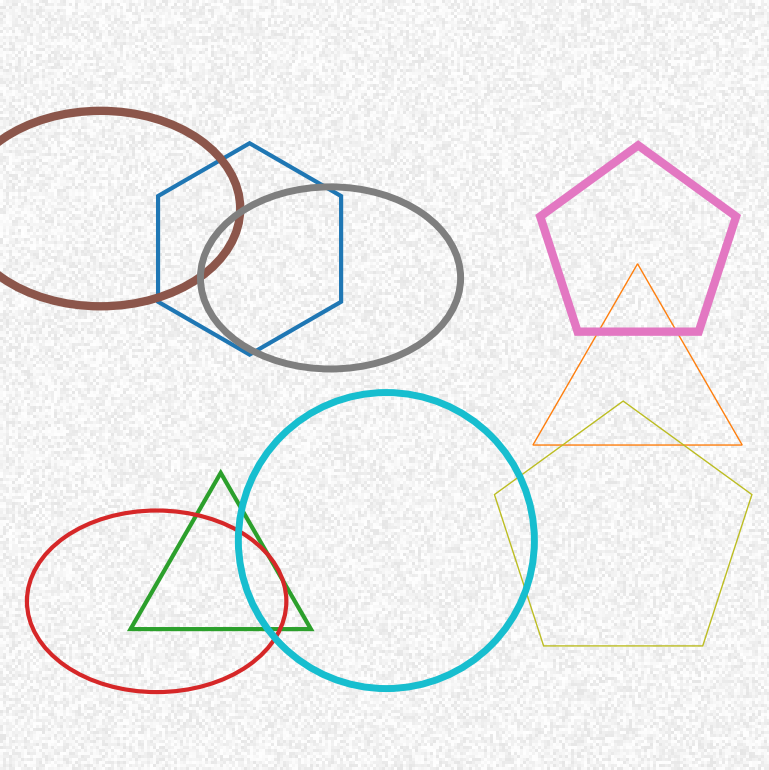[{"shape": "hexagon", "thickness": 1.5, "radius": 0.69, "center": [0.324, 0.677]}, {"shape": "triangle", "thickness": 0.5, "radius": 0.78, "center": [0.828, 0.5]}, {"shape": "triangle", "thickness": 1.5, "radius": 0.68, "center": [0.287, 0.251]}, {"shape": "oval", "thickness": 1.5, "radius": 0.84, "center": [0.203, 0.219]}, {"shape": "oval", "thickness": 3, "radius": 0.91, "center": [0.131, 0.729]}, {"shape": "pentagon", "thickness": 3, "radius": 0.67, "center": [0.829, 0.677]}, {"shape": "oval", "thickness": 2.5, "radius": 0.84, "center": [0.429, 0.639]}, {"shape": "pentagon", "thickness": 0.5, "radius": 0.88, "center": [0.809, 0.303]}, {"shape": "circle", "thickness": 2.5, "radius": 0.96, "center": [0.502, 0.298]}]